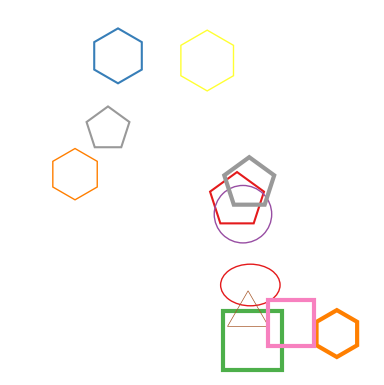[{"shape": "pentagon", "thickness": 1.5, "radius": 0.37, "center": [0.616, 0.479]}, {"shape": "oval", "thickness": 1, "radius": 0.39, "center": [0.65, 0.26]}, {"shape": "hexagon", "thickness": 1.5, "radius": 0.36, "center": [0.307, 0.855]}, {"shape": "square", "thickness": 3, "radius": 0.38, "center": [0.655, 0.115]}, {"shape": "circle", "thickness": 1, "radius": 0.37, "center": [0.631, 0.444]}, {"shape": "hexagon", "thickness": 1, "radius": 0.33, "center": [0.195, 0.548]}, {"shape": "hexagon", "thickness": 3, "radius": 0.3, "center": [0.875, 0.134]}, {"shape": "hexagon", "thickness": 1, "radius": 0.39, "center": [0.538, 0.843]}, {"shape": "triangle", "thickness": 0.5, "radius": 0.31, "center": [0.644, 0.183]}, {"shape": "square", "thickness": 3, "radius": 0.3, "center": [0.755, 0.162]}, {"shape": "pentagon", "thickness": 1.5, "radius": 0.29, "center": [0.281, 0.665]}, {"shape": "pentagon", "thickness": 3, "radius": 0.34, "center": [0.647, 0.524]}]